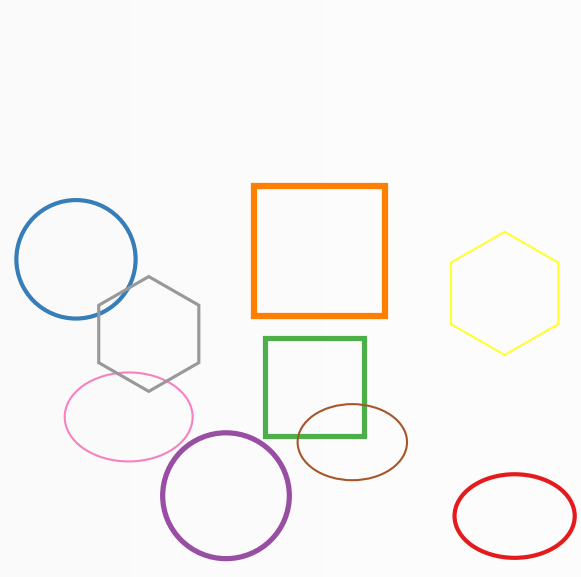[{"shape": "oval", "thickness": 2, "radius": 0.52, "center": [0.885, 0.106]}, {"shape": "circle", "thickness": 2, "radius": 0.51, "center": [0.131, 0.55]}, {"shape": "square", "thickness": 2.5, "radius": 0.42, "center": [0.541, 0.328]}, {"shape": "circle", "thickness": 2.5, "radius": 0.54, "center": [0.389, 0.141]}, {"shape": "square", "thickness": 3, "radius": 0.56, "center": [0.55, 0.565]}, {"shape": "hexagon", "thickness": 1, "radius": 0.53, "center": [0.868, 0.491]}, {"shape": "oval", "thickness": 1, "radius": 0.47, "center": [0.606, 0.233]}, {"shape": "oval", "thickness": 1, "radius": 0.55, "center": [0.221, 0.277]}, {"shape": "hexagon", "thickness": 1.5, "radius": 0.5, "center": [0.256, 0.421]}]